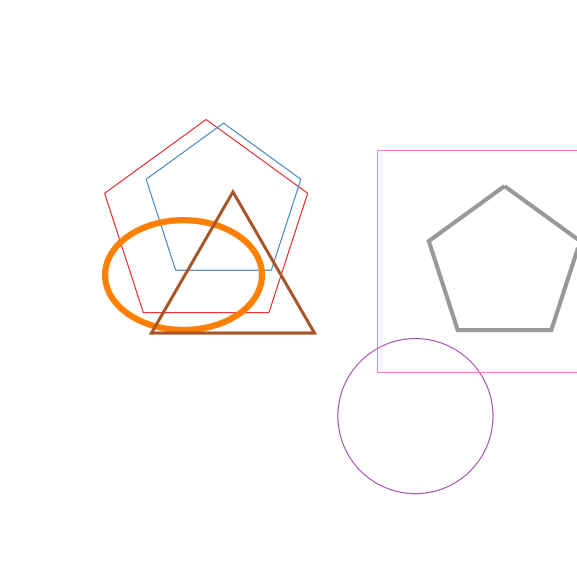[{"shape": "pentagon", "thickness": 0.5, "radius": 0.92, "center": [0.357, 0.607]}, {"shape": "pentagon", "thickness": 0.5, "radius": 0.7, "center": [0.387, 0.645]}, {"shape": "circle", "thickness": 0.5, "radius": 0.67, "center": [0.719, 0.279]}, {"shape": "oval", "thickness": 3, "radius": 0.68, "center": [0.318, 0.523]}, {"shape": "triangle", "thickness": 1.5, "radius": 0.81, "center": [0.403, 0.504]}, {"shape": "square", "thickness": 0.5, "radius": 0.96, "center": [0.845, 0.548]}, {"shape": "pentagon", "thickness": 2, "radius": 0.69, "center": [0.874, 0.539]}]